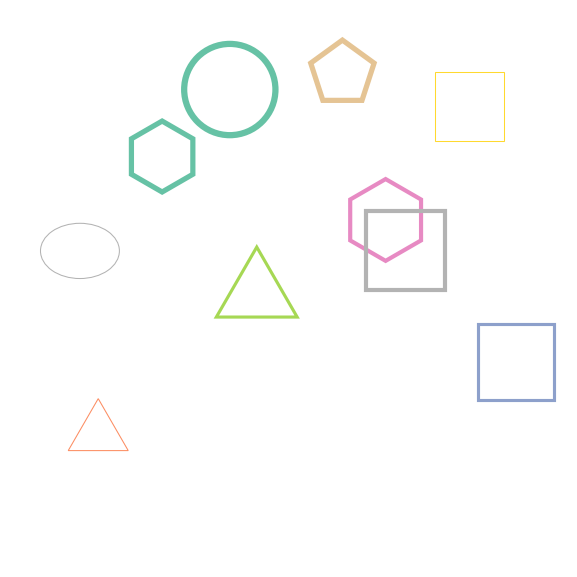[{"shape": "circle", "thickness": 3, "radius": 0.4, "center": [0.398, 0.844]}, {"shape": "hexagon", "thickness": 2.5, "radius": 0.31, "center": [0.281, 0.728]}, {"shape": "triangle", "thickness": 0.5, "radius": 0.3, "center": [0.17, 0.249]}, {"shape": "square", "thickness": 1.5, "radius": 0.33, "center": [0.893, 0.371]}, {"shape": "hexagon", "thickness": 2, "radius": 0.35, "center": [0.668, 0.618]}, {"shape": "triangle", "thickness": 1.5, "radius": 0.4, "center": [0.445, 0.491]}, {"shape": "square", "thickness": 0.5, "radius": 0.3, "center": [0.813, 0.815]}, {"shape": "pentagon", "thickness": 2.5, "radius": 0.29, "center": [0.593, 0.872]}, {"shape": "oval", "thickness": 0.5, "radius": 0.34, "center": [0.138, 0.565]}, {"shape": "square", "thickness": 2, "radius": 0.34, "center": [0.703, 0.566]}]